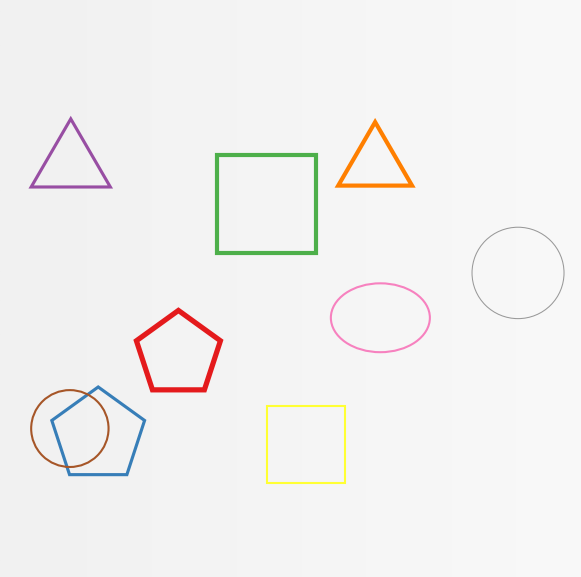[{"shape": "pentagon", "thickness": 2.5, "radius": 0.38, "center": [0.307, 0.386]}, {"shape": "pentagon", "thickness": 1.5, "radius": 0.42, "center": [0.169, 0.245]}, {"shape": "square", "thickness": 2, "radius": 0.43, "center": [0.459, 0.646]}, {"shape": "triangle", "thickness": 1.5, "radius": 0.39, "center": [0.122, 0.715]}, {"shape": "triangle", "thickness": 2, "radius": 0.37, "center": [0.645, 0.714]}, {"shape": "square", "thickness": 1, "radius": 0.33, "center": [0.527, 0.229]}, {"shape": "circle", "thickness": 1, "radius": 0.33, "center": [0.12, 0.257]}, {"shape": "oval", "thickness": 1, "radius": 0.43, "center": [0.654, 0.449]}, {"shape": "circle", "thickness": 0.5, "radius": 0.4, "center": [0.891, 0.527]}]